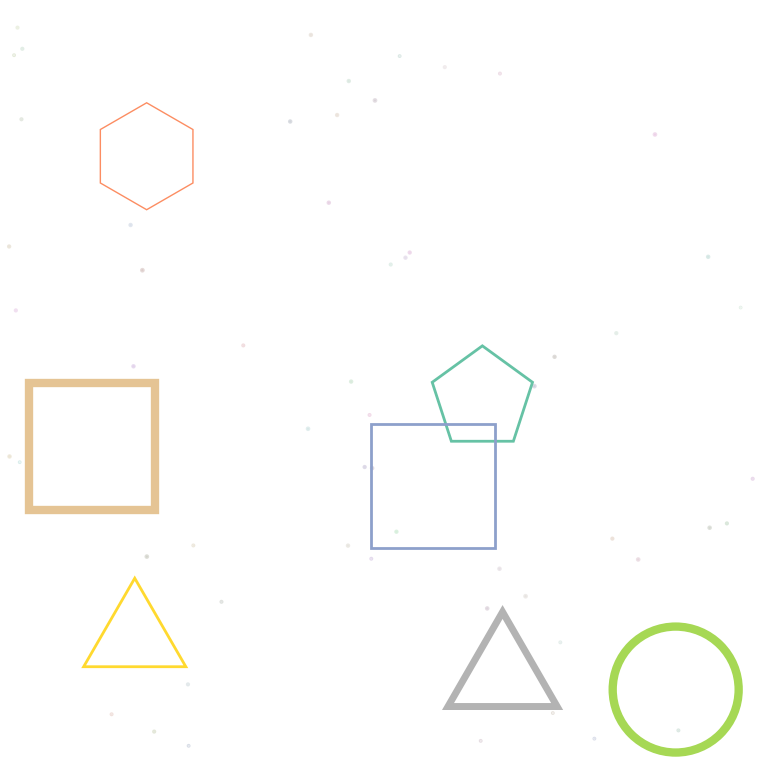[{"shape": "pentagon", "thickness": 1, "radius": 0.34, "center": [0.626, 0.482]}, {"shape": "hexagon", "thickness": 0.5, "radius": 0.35, "center": [0.19, 0.797]}, {"shape": "square", "thickness": 1, "radius": 0.4, "center": [0.562, 0.369]}, {"shape": "circle", "thickness": 3, "radius": 0.41, "center": [0.878, 0.104]}, {"shape": "triangle", "thickness": 1, "radius": 0.38, "center": [0.175, 0.172]}, {"shape": "square", "thickness": 3, "radius": 0.41, "center": [0.12, 0.42]}, {"shape": "triangle", "thickness": 2.5, "radius": 0.41, "center": [0.653, 0.123]}]